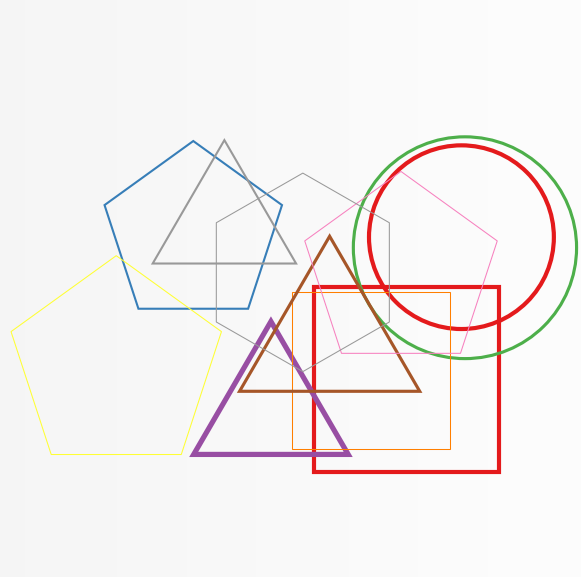[{"shape": "square", "thickness": 2, "radius": 0.8, "center": [0.7, 0.342]}, {"shape": "circle", "thickness": 2, "radius": 0.8, "center": [0.794, 0.588]}, {"shape": "pentagon", "thickness": 1, "radius": 0.8, "center": [0.333, 0.594]}, {"shape": "circle", "thickness": 1.5, "radius": 0.96, "center": [0.8, 0.57]}, {"shape": "triangle", "thickness": 2.5, "radius": 0.77, "center": [0.466, 0.289]}, {"shape": "square", "thickness": 0.5, "radius": 0.68, "center": [0.639, 0.358]}, {"shape": "pentagon", "thickness": 0.5, "radius": 0.95, "center": [0.2, 0.366]}, {"shape": "triangle", "thickness": 1.5, "radius": 0.89, "center": [0.567, 0.411]}, {"shape": "pentagon", "thickness": 0.5, "radius": 0.87, "center": [0.69, 0.528]}, {"shape": "triangle", "thickness": 1, "radius": 0.71, "center": [0.386, 0.614]}, {"shape": "hexagon", "thickness": 0.5, "radius": 0.86, "center": [0.521, 0.528]}]